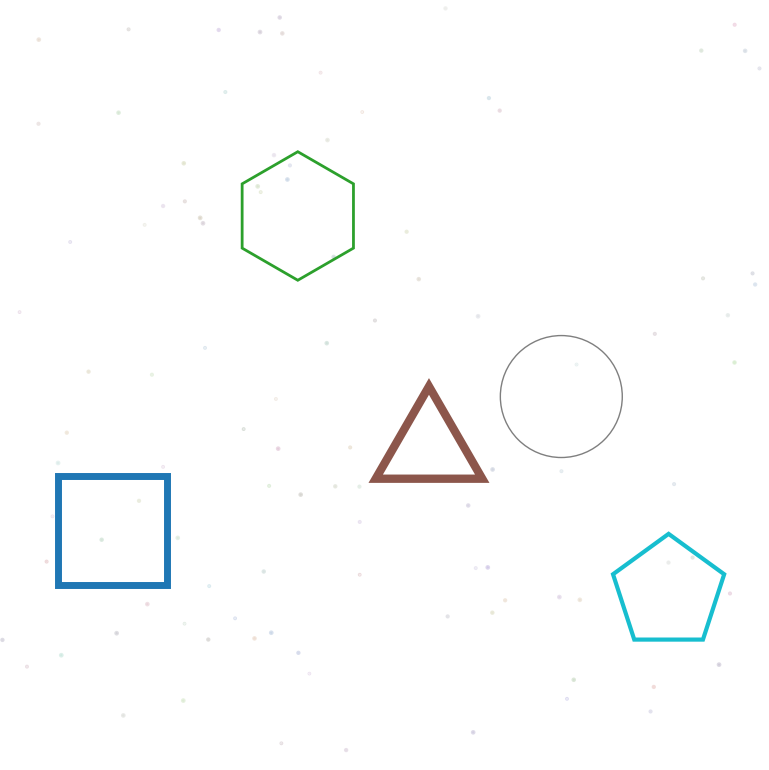[{"shape": "square", "thickness": 2.5, "radius": 0.35, "center": [0.147, 0.311]}, {"shape": "hexagon", "thickness": 1, "radius": 0.42, "center": [0.387, 0.719]}, {"shape": "triangle", "thickness": 3, "radius": 0.4, "center": [0.557, 0.418]}, {"shape": "circle", "thickness": 0.5, "radius": 0.4, "center": [0.729, 0.485]}, {"shape": "pentagon", "thickness": 1.5, "radius": 0.38, "center": [0.868, 0.231]}]